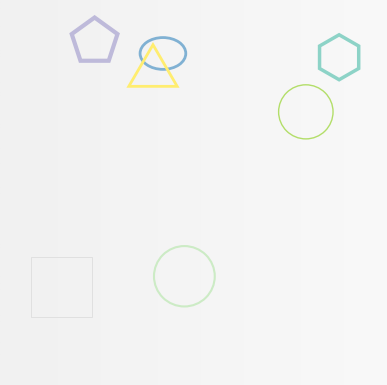[{"shape": "hexagon", "thickness": 2.5, "radius": 0.29, "center": [0.875, 0.851]}, {"shape": "pentagon", "thickness": 3, "radius": 0.31, "center": [0.244, 0.892]}, {"shape": "oval", "thickness": 2, "radius": 0.29, "center": [0.42, 0.861]}, {"shape": "circle", "thickness": 1, "radius": 0.35, "center": [0.789, 0.709]}, {"shape": "square", "thickness": 0.5, "radius": 0.39, "center": [0.16, 0.255]}, {"shape": "circle", "thickness": 1.5, "radius": 0.39, "center": [0.476, 0.282]}, {"shape": "triangle", "thickness": 2, "radius": 0.36, "center": [0.395, 0.812]}]